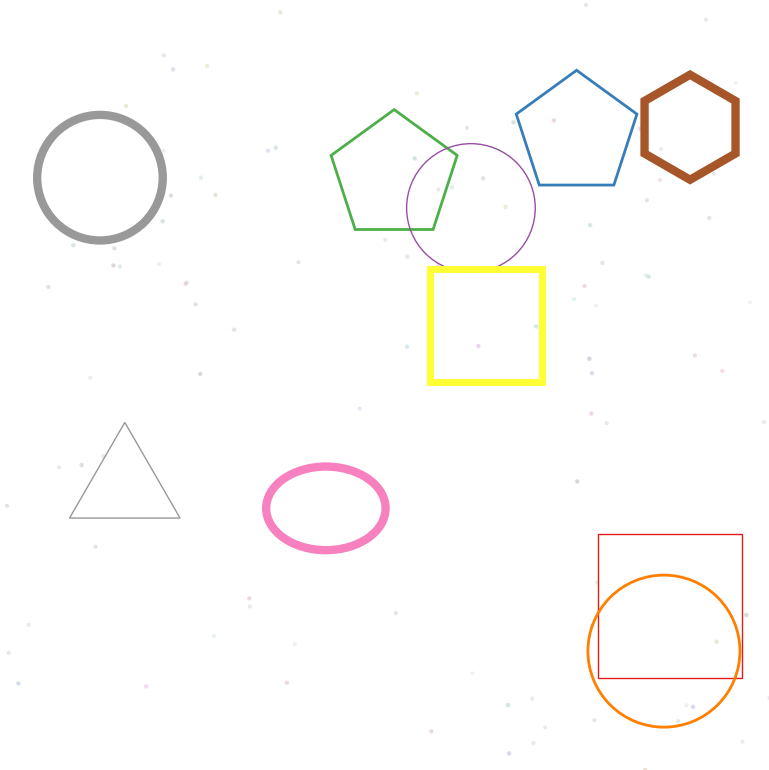[{"shape": "square", "thickness": 0.5, "radius": 0.47, "center": [0.87, 0.213]}, {"shape": "pentagon", "thickness": 1, "radius": 0.41, "center": [0.749, 0.826]}, {"shape": "pentagon", "thickness": 1, "radius": 0.43, "center": [0.512, 0.772]}, {"shape": "circle", "thickness": 0.5, "radius": 0.42, "center": [0.612, 0.73]}, {"shape": "circle", "thickness": 1, "radius": 0.49, "center": [0.862, 0.154]}, {"shape": "square", "thickness": 2.5, "radius": 0.37, "center": [0.631, 0.577]}, {"shape": "hexagon", "thickness": 3, "radius": 0.34, "center": [0.896, 0.835]}, {"shape": "oval", "thickness": 3, "radius": 0.39, "center": [0.423, 0.34]}, {"shape": "circle", "thickness": 3, "radius": 0.41, "center": [0.13, 0.769]}, {"shape": "triangle", "thickness": 0.5, "radius": 0.41, "center": [0.162, 0.369]}]